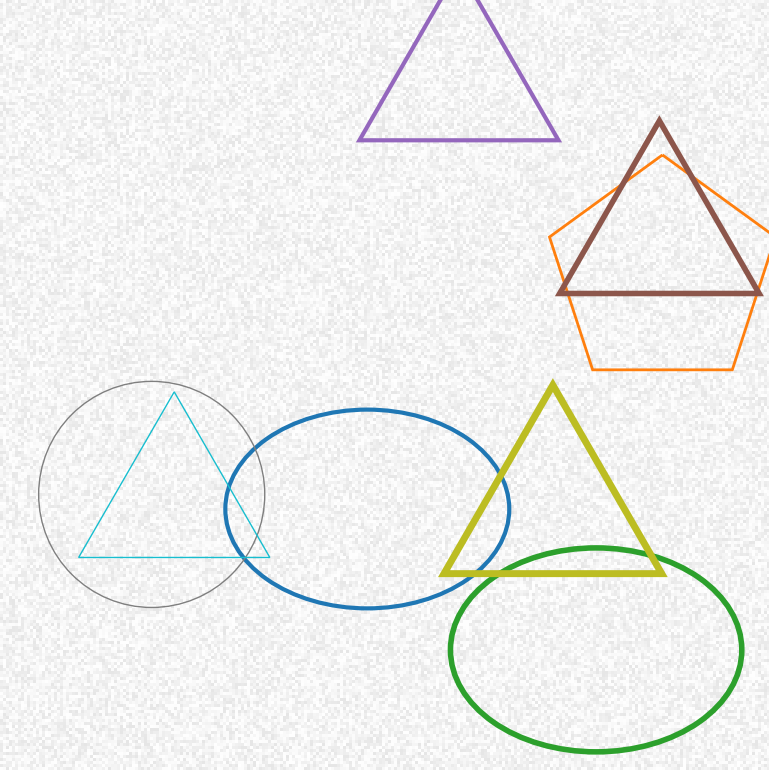[{"shape": "oval", "thickness": 1.5, "radius": 0.92, "center": [0.477, 0.339]}, {"shape": "pentagon", "thickness": 1, "radius": 0.77, "center": [0.86, 0.645]}, {"shape": "oval", "thickness": 2, "radius": 0.95, "center": [0.774, 0.156]}, {"shape": "triangle", "thickness": 1.5, "radius": 0.75, "center": [0.596, 0.892]}, {"shape": "triangle", "thickness": 2, "radius": 0.75, "center": [0.856, 0.694]}, {"shape": "circle", "thickness": 0.5, "radius": 0.73, "center": [0.197, 0.358]}, {"shape": "triangle", "thickness": 2.5, "radius": 0.82, "center": [0.718, 0.337]}, {"shape": "triangle", "thickness": 0.5, "radius": 0.72, "center": [0.226, 0.348]}]